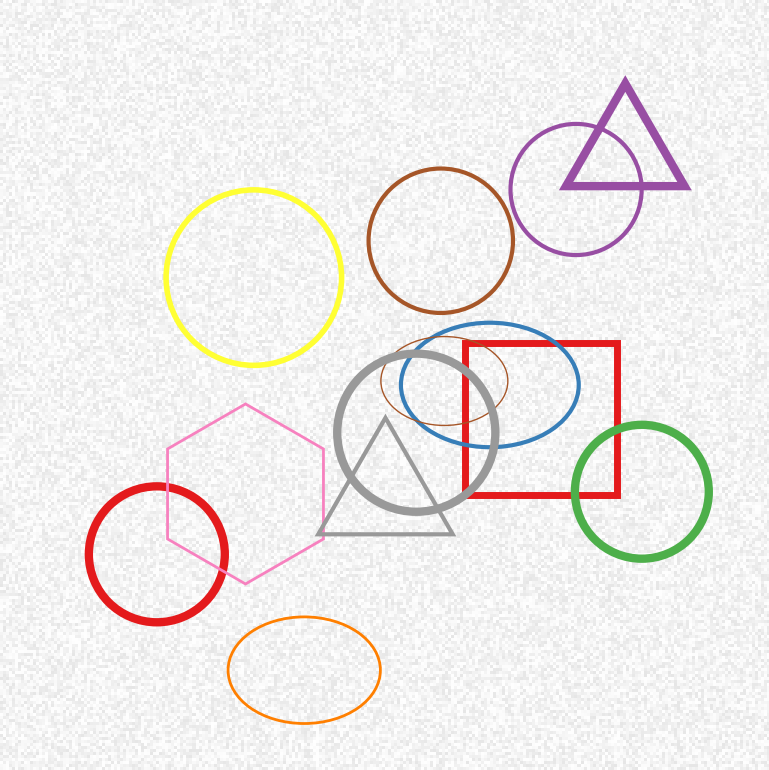[{"shape": "square", "thickness": 2.5, "radius": 0.49, "center": [0.702, 0.456]}, {"shape": "circle", "thickness": 3, "radius": 0.44, "center": [0.204, 0.28]}, {"shape": "oval", "thickness": 1.5, "radius": 0.58, "center": [0.636, 0.5]}, {"shape": "circle", "thickness": 3, "radius": 0.43, "center": [0.834, 0.361]}, {"shape": "circle", "thickness": 1.5, "radius": 0.43, "center": [0.748, 0.754]}, {"shape": "triangle", "thickness": 3, "radius": 0.44, "center": [0.812, 0.803]}, {"shape": "oval", "thickness": 1, "radius": 0.49, "center": [0.395, 0.13]}, {"shape": "circle", "thickness": 2, "radius": 0.57, "center": [0.33, 0.639]}, {"shape": "oval", "thickness": 0.5, "radius": 0.41, "center": [0.577, 0.505]}, {"shape": "circle", "thickness": 1.5, "radius": 0.47, "center": [0.572, 0.687]}, {"shape": "hexagon", "thickness": 1, "radius": 0.58, "center": [0.319, 0.358]}, {"shape": "triangle", "thickness": 1.5, "radius": 0.5, "center": [0.501, 0.357]}, {"shape": "circle", "thickness": 3, "radius": 0.51, "center": [0.541, 0.438]}]